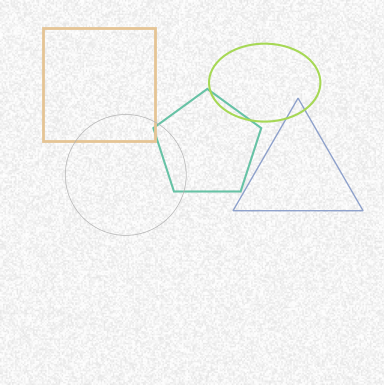[{"shape": "pentagon", "thickness": 1.5, "radius": 0.74, "center": [0.538, 0.622]}, {"shape": "triangle", "thickness": 1, "radius": 0.97, "center": [0.774, 0.55]}, {"shape": "oval", "thickness": 1.5, "radius": 0.72, "center": [0.688, 0.785]}, {"shape": "square", "thickness": 2, "radius": 0.73, "center": [0.258, 0.781]}, {"shape": "circle", "thickness": 0.5, "radius": 0.79, "center": [0.327, 0.546]}]